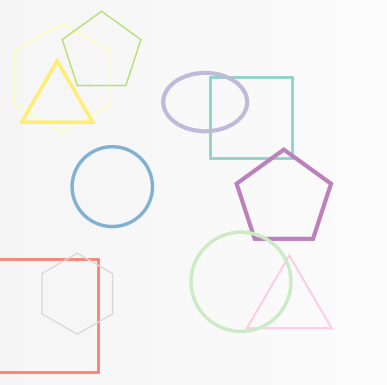[{"shape": "square", "thickness": 2, "radius": 0.53, "center": [0.647, 0.695]}, {"shape": "hexagon", "thickness": 1, "radius": 0.71, "center": [0.161, 0.798]}, {"shape": "oval", "thickness": 3, "radius": 0.54, "center": [0.53, 0.735]}, {"shape": "square", "thickness": 2, "radius": 0.74, "center": [0.105, 0.181]}, {"shape": "circle", "thickness": 2.5, "radius": 0.52, "center": [0.29, 0.515]}, {"shape": "pentagon", "thickness": 1, "radius": 0.53, "center": [0.262, 0.864]}, {"shape": "triangle", "thickness": 1.5, "radius": 0.63, "center": [0.747, 0.211]}, {"shape": "hexagon", "thickness": 1, "radius": 0.53, "center": [0.199, 0.237]}, {"shape": "pentagon", "thickness": 3, "radius": 0.64, "center": [0.732, 0.483]}, {"shape": "circle", "thickness": 2.5, "radius": 0.64, "center": [0.622, 0.268]}, {"shape": "triangle", "thickness": 2.5, "radius": 0.53, "center": [0.148, 0.736]}]